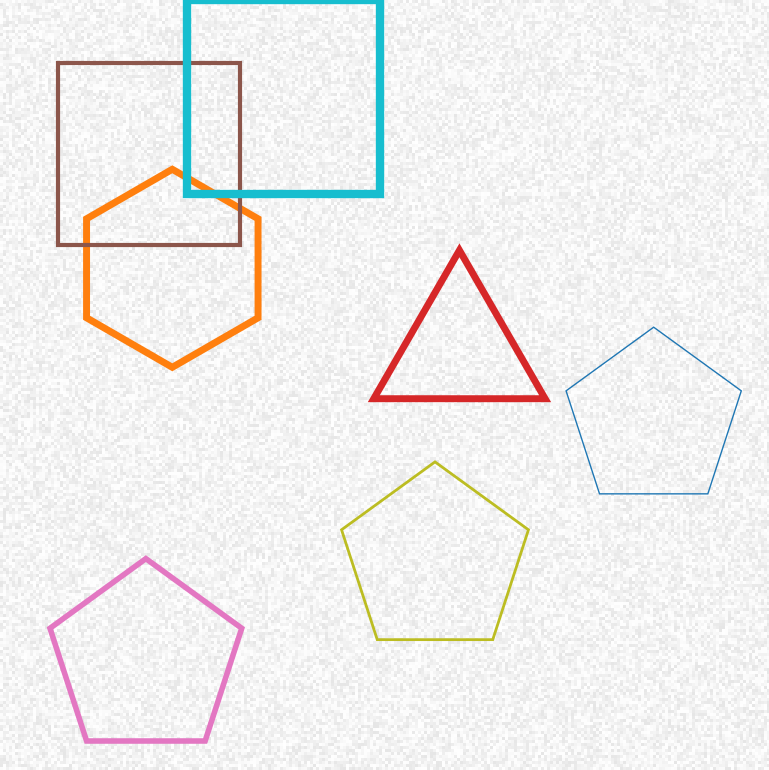[{"shape": "pentagon", "thickness": 0.5, "radius": 0.6, "center": [0.849, 0.455]}, {"shape": "hexagon", "thickness": 2.5, "radius": 0.64, "center": [0.224, 0.652]}, {"shape": "triangle", "thickness": 2.5, "radius": 0.64, "center": [0.597, 0.546]}, {"shape": "square", "thickness": 1.5, "radius": 0.59, "center": [0.193, 0.8]}, {"shape": "pentagon", "thickness": 2, "radius": 0.65, "center": [0.189, 0.144]}, {"shape": "pentagon", "thickness": 1, "radius": 0.64, "center": [0.565, 0.273]}, {"shape": "square", "thickness": 3, "radius": 0.63, "center": [0.368, 0.874]}]